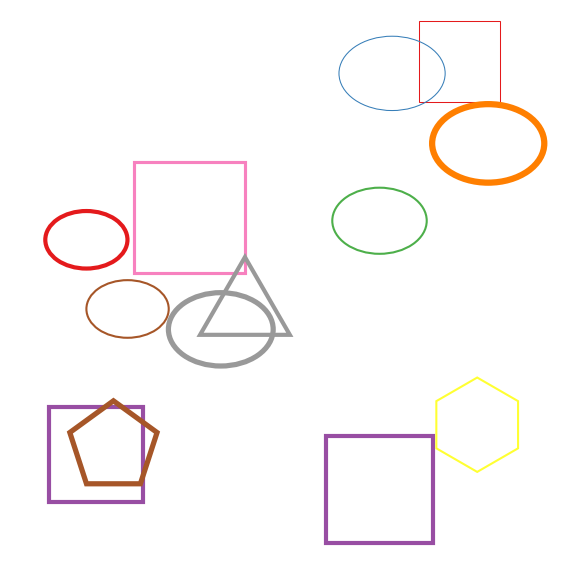[{"shape": "oval", "thickness": 2, "radius": 0.36, "center": [0.15, 0.584]}, {"shape": "square", "thickness": 0.5, "radius": 0.35, "center": [0.795, 0.893]}, {"shape": "oval", "thickness": 0.5, "radius": 0.46, "center": [0.679, 0.872]}, {"shape": "oval", "thickness": 1, "radius": 0.41, "center": [0.657, 0.617]}, {"shape": "square", "thickness": 2, "radius": 0.41, "center": [0.166, 0.212]}, {"shape": "square", "thickness": 2, "radius": 0.46, "center": [0.657, 0.151]}, {"shape": "oval", "thickness": 3, "radius": 0.49, "center": [0.845, 0.751]}, {"shape": "hexagon", "thickness": 1, "radius": 0.41, "center": [0.826, 0.264]}, {"shape": "pentagon", "thickness": 2.5, "radius": 0.4, "center": [0.196, 0.226]}, {"shape": "oval", "thickness": 1, "radius": 0.36, "center": [0.221, 0.464]}, {"shape": "square", "thickness": 1.5, "radius": 0.48, "center": [0.328, 0.622]}, {"shape": "triangle", "thickness": 2, "radius": 0.45, "center": [0.424, 0.464]}, {"shape": "oval", "thickness": 2.5, "radius": 0.45, "center": [0.382, 0.429]}]